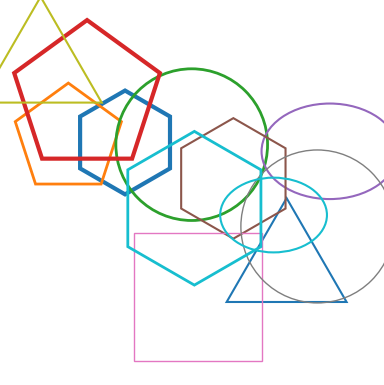[{"shape": "hexagon", "thickness": 3, "radius": 0.67, "center": [0.325, 0.63]}, {"shape": "triangle", "thickness": 1.5, "radius": 0.9, "center": [0.744, 0.306]}, {"shape": "pentagon", "thickness": 2, "radius": 0.72, "center": [0.178, 0.639]}, {"shape": "circle", "thickness": 2, "radius": 0.98, "center": [0.498, 0.624]}, {"shape": "pentagon", "thickness": 3, "radius": 0.99, "center": [0.226, 0.749]}, {"shape": "oval", "thickness": 1.5, "radius": 0.89, "center": [0.857, 0.607]}, {"shape": "hexagon", "thickness": 1.5, "radius": 0.78, "center": [0.606, 0.537]}, {"shape": "square", "thickness": 1, "radius": 0.83, "center": [0.514, 0.228]}, {"shape": "circle", "thickness": 1, "radius": 0.99, "center": [0.824, 0.412]}, {"shape": "triangle", "thickness": 1.5, "radius": 0.92, "center": [0.106, 0.825]}, {"shape": "hexagon", "thickness": 2, "radius": 1.0, "center": [0.505, 0.459]}, {"shape": "oval", "thickness": 1.5, "radius": 0.69, "center": [0.711, 0.441]}]